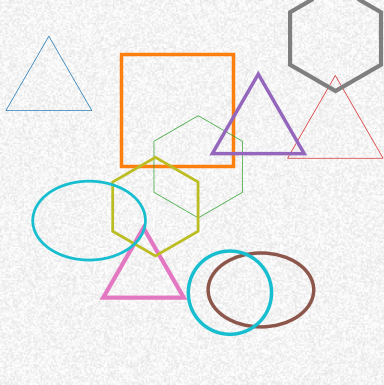[{"shape": "triangle", "thickness": 0.5, "radius": 0.64, "center": [0.127, 0.777]}, {"shape": "square", "thickness": 2.5, "radius": 0.72, "center": [0.46, 0.714]}, {"shape": "hexagon", "thickness": 0.5, "radius": 0.66, "center": [0.515, 0.567]}, {"shape": "triangle", "thickness": 0.5, "radius": 0.72, "center": [0.871, 0.661]}, {"shape": "triangle", "thickness": 2.5, "radius": 0.69, "center": [0.671, 0.67]}, {"shape": "oval", "thickness": 2.5, "radius": 0.69, "center": [0.678, 0.247]}, {"shape": "triangle", "thickness": 3, "radius": 0.6, "center": [0.373, 0.287]}, {"shape": "hexagon", "thickness": 3, "radius": 0.68, "center": [0.872, 0.9]}, {"shape": "hexagon", "thickness": 2, "radius": 0.64, "center": [0.404, 0.463]}, {"shape": "oval", "thickness": 2, "radius": 0.73, "center": [0.231, 0.427]}, {"shape": "circle", "thickness": 2.5, "radius": 0.54, "center": [0.597, 0.24]}]